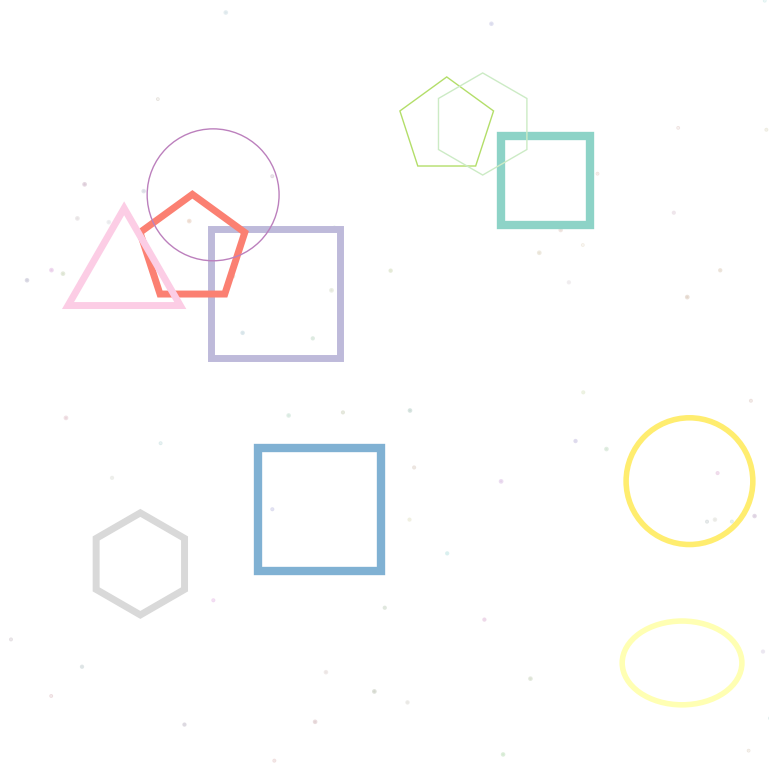[{"shape": "square", "thickness": 3, "radius": 0.29, "center": [0.708, 0.766]}, {"shape": "oval", "thickness": 2, "radius": 0.39, "center": [0.886, 0.139]}, {"shape": "square", "thickness": 2.5, "radius": 0.42, "center": [0.358, 0.619]}, {"shape": "pentagon", "thickness": 2.5, "radius": 0.36, "center": [0.25, 0.676]}, {"shape": "square", "thickness": 3, "radius": 0.4, "center": [0.415, 0.338]}, {"shape": "pentagon", "thickness": 0.5, "radius": 0.32, "center": [0.58, 0.836]}, {"shape": "triangle", "thickness": 2.5, "radius": 0.42, "center": [0.161, 0.645]}, {"shape": "hexagon", "thickness": 2.5, "radius": 0.33, "center": [0.182, 0.268]}, {"shape": "circle", "thickness": 0.5, "radius": 0.43, "center": [0.277, 0.747]}, {"shape": "hexagon", "thickness": 0.5, "radius": 0.33, "center": [0.627, 0.839]}, {"shape": "circle", "thickness": 2, "radius": 0.41, "center": [0.895, 0.375]}]